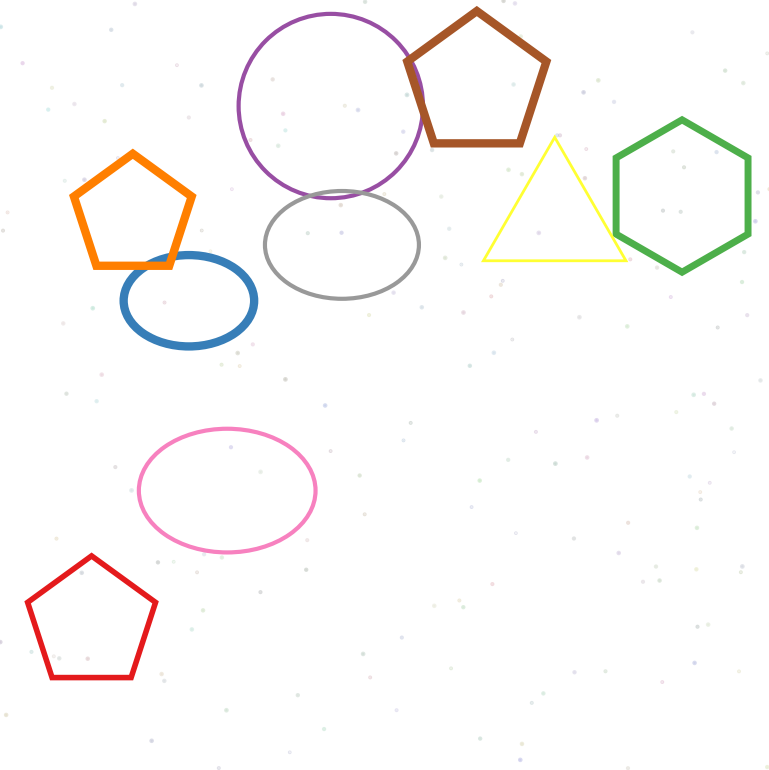[{"shape": "pentagon", "thickness": 2, "radius": 0.44, "center": [0.119, 0.191]}, {"shape": "oval", "thickness": 3, "radius": 0.42, "center": [0.245, 0.609]}, {"shape": "hexagon", "thickness": 2.5, "radius": 0.49, "center": [0.886, 0.745]}, {"shape": "circle", "thickness": 1.5, "radius": 0.6, "center": [0.43, 0.862]}, {"shape": "pentagon", "thickness": 3, "radius": 0.4, "center": [0.172, 0.72]}, {"shape": "triangle", "thickness": 1, "radius": 0.53, "center": [0.72, 0.715]}, {"shape": "pentagon", "thickness": 3, "radius": 0.47, "center": [0.619, 0.891]}, {"shape": "oval", "thickness": 1.5, "radius": 0.57, "center": [0.295, 0.363]}, {"shape": "oval", "thickness": 1.5, "radius": 0.5, "center": [0.444, 0.682]}]